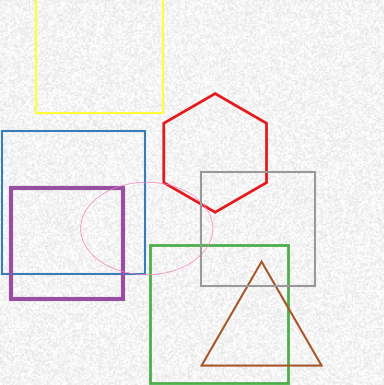[{"shape": "hexagon", "thickness": 2, "radius": 0.77, "center": [0.559, 0.603]}, {"shape": "square", "thickness": 1.5, "radius": 0.93, "center": [0.192, 0.474]}, {"shape": "square", "thickness": 2, "radius": 0.89, "center": [0.569, 0.184]}, {"shape": "square", "thickness": 3, "radius": 0.73, "center": [0.174, 0.368]}, {"shape": "square", "thickness": 1.5, "radius": 0.82, "center": [0.258, 0.871]}, {"shape": "triangle", "thickness": 1.5, "radius": 0.9, "center": [0.679, 0.14]}, {"shape": "oval", "thickness": 0.5, "radius": 0.86, "center": [0.381, 0.407]}, {"shape": "square", "thickness": 1.5, "radius": 0.74, "center": [0.671, 0.404]}]